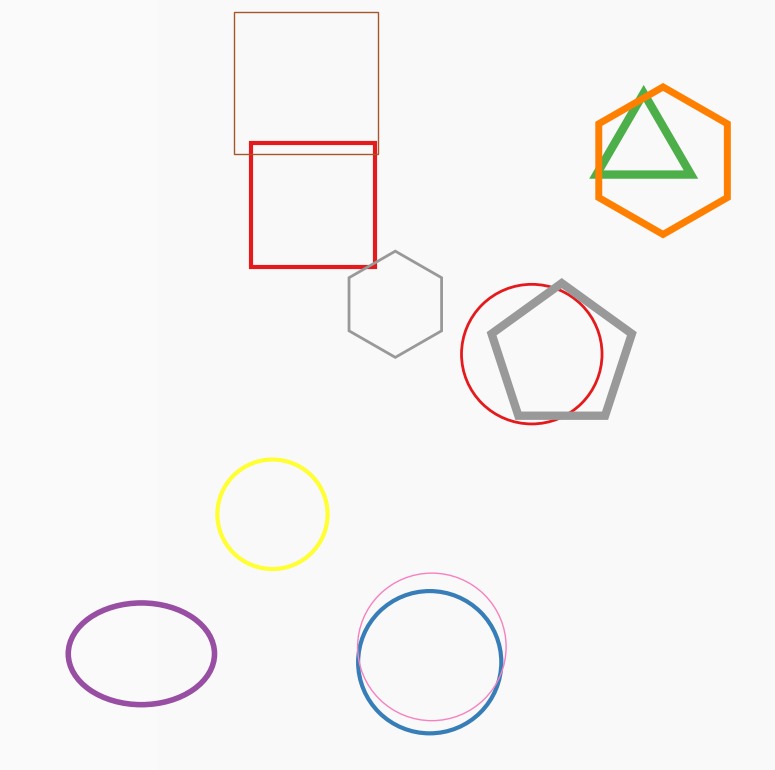[{"shape": "square", "thickness": 1.5, "radius": 0.4, "center": [0.404, 0.734]}, {"shape": "circle", "thickness": 1, "radius": 0.45, "center": [0.686, 0.54]}, {"shape": "circle", "thickness": 1.5, "radius": 0.46, "center": [0.554, 0.14]}, {"shape": "triangle", "thickness": 3, "radius": 0.35, "center": [0.831, 0.809]}, {"shape": "oval", "thickness": 2, "radius": 0.47, "center": [0.182, 0.151]}, {"shape": "hexagon", "thickness": 2.5, "radius": 0.48, "center": [0.856, 0.791]}, {"shape": "circle", "thickness": 1.5, "radius": 0.36, "center": [0.352, 0.332]}, {"shape": "square", "thickness": 0.5, "radius": 0.46, "center": [0.395, 0.892]}, {"shape": "circle", "thickness": 0.5, "radius": 0.48, "center": [0.557, 0.16]}, {"shape": "hexagon", "thickness": 1, "radius": 0.34, "center": [0.51, 0.605]}, {"shape": "pentagon", "thickness": 3, "radius": 0.48, "center": [0.725, 0.537]}]